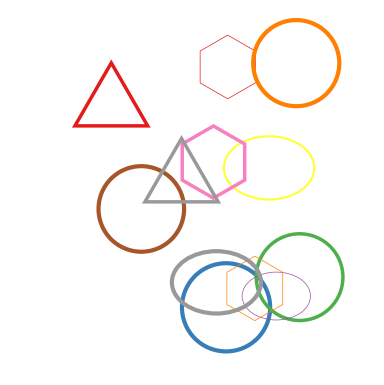[{"shape": "triangle", "thickness": 2.5, "radius": 0.55, "center": [0.289, 0.728]}, {"shape": "hexagon", "thickness": 0.5, "radius": 0.41, "center": [0.592, 0.826]}, {"shape": "circle", "thickness": 3, "radius": 0.57, "center": [0.587, 0.202]}, {"shape": "circle", "thickness": 2.5, "radius": 0.56, "center": [0.778, 0.28]}, {"shape": "oval", "thickness": 0.5, "radius": 0.44, "center": [0.718, 0.231]}, {"shape": "hexagon", "thickness": 0.5, "radius": 0.42, "center": [0.662, 0.251]}, {"shape": "circle", "thickness": 3, "radius": 0.56, "center": [0.769, 0.836]}, {"shape": "oval", "thickness": 1.5, "radius": 0.59, "center": [0.699, 0.564]}, {"shape": "circle", "thickness": 3, "radius": 0.56, "center": [0.367, 0.457]}, {"shape": "hexagon", "thickness": 2.5, "radius": 0.47, "center": [0.554, 0.579]}, {"shape": "triangle", "thickness": 2.5, "radius": 0.55, "center": [0.472, 0.531]}, {"shape": "oval", "thickness": 3, "radius": 0.58, "center": [0.562, 0.267]}]